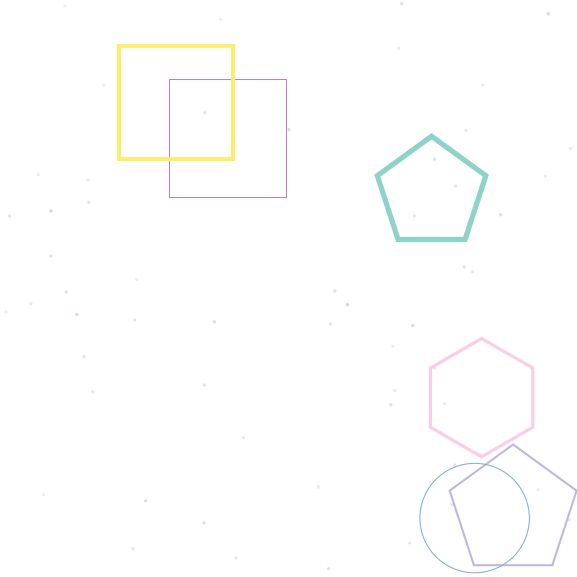[{"shape": "pentagon", "thickness": 2.5, "radius": 0.49, "center": [0.747, 0.664]}, {"shape": "pentagon", "thickness": 1, "radius": 0.58, "center": [0.889, 0.114]}, {"shape": "circle", "thickness": 0.5, "radius": 0.47, "center": [0.822, 0.102]}, {"shape": "hexagon", "thickness": 1.5, "radius": 0.51, "center": [0.834, 0.311]}, {"shape": "square", "thickness": 0.5, "radius": 0.51, "center": [0.394, 0.76]}, {"shape": "square", "thickness": 2, "radius": 0.49, "center": [0.305, 0.821]}]